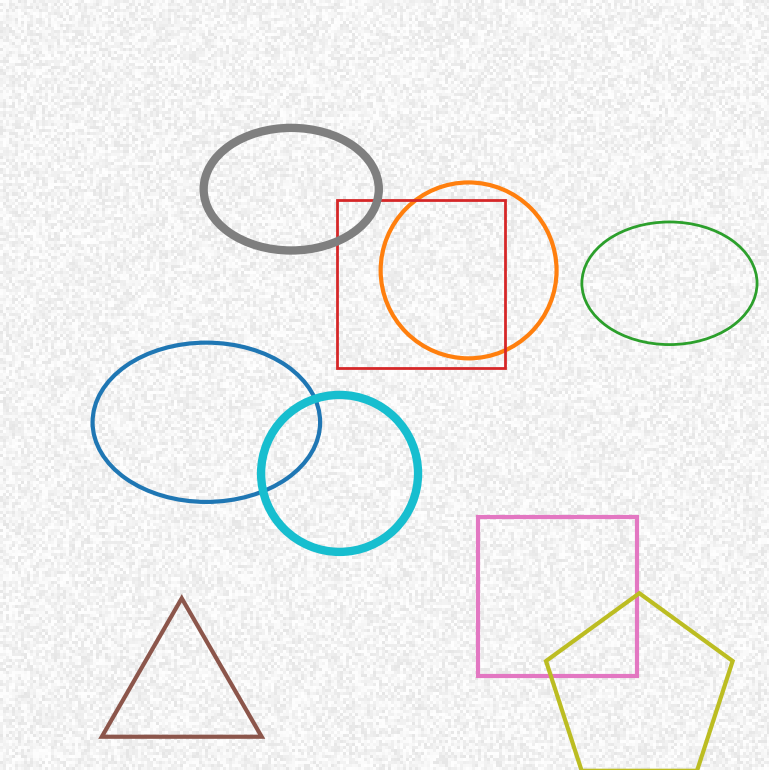[{"shape": "oval", "thickness": 1.5, "radius": 0.74, "center": [0.268, 0.452]}, {"shape": "circle", "thickness": 1.5, "radius": 0.57, "center": [0.609, 0.649]}, {"shape": "oval", "thickness": 1, "radius": 0.57, "center": [0.869, 0.632]}, {"shape": "square", "thickness": 1, "radius": 0.54, "center": [0.546, 0.632]}, {"shape": "triangle", "thickness": 1.5, "radius": 0.6, "center": [0.236, 0.103]}, {"shape": "square", "thickness": 1.5, "radius": 0.52, "center": [0.724, 0.225]}, {"shape": "oval", "thickness": 3, "radius": 0.57, "center": [0.378, 0.754]}, {"shape": "pentagon", "thickness": 1.5, "radius": 0.64, "center": [0.83, 0.102]}, {"shape": "circle", "thickness": 3, "radius": 0.51, "center": [0.441, 0.385]}]